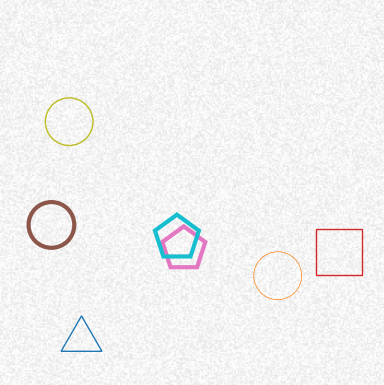[{"shape": "triangle", "thickness": 1, "radius": 0.31, "center": [0.212, 0.118]}, {"shape": "circle", "thickness": 0.5, "radius": 0.31, "center": [0.721, 0.284]}, {"shape": "square", "thickness": 1, "radius": 0.3, "center": [0.88, 0.345]}, {"shape": "circle", "thickness": 3, "radius": 0.3, "center": [0.134, 0.416]}, {"shape": "pentagon", "thickness": 3, "radius": 0.29, "center": [0.477, 0.353]}, {"shape": "circle", "thickness": 1, "radius": 0.31, "center": [0.18, 0.684]}, {"shape": "pentagon", "thickness": 3, "radius": 0.3, "center": [0.46, 0.382]}]